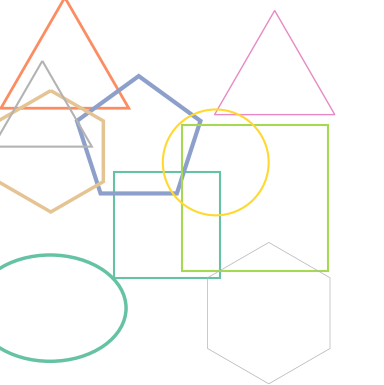[{"shape": "square", "thickness": 1.5, "radius": 0.69, "center": [0.433, 0.415]}, {"shape": "oval", "thickness": 2.5, "radius": 0.99, "center": [0.13, 0.2]}, {"shape": "triangle", "thickness": 2, "radius": 0.96, "center": [0.168, 0.815]}, {"shape": "pentagon", "thickness": 3, "radius": 0.84, "center": [0.36, 0.634]}, {"shape": "triangle", "thickness": 1, "radius": 0.9, "center": [0.713, 0.792]}, {"shape": "square", "thickness": 1.5, "radius": 0.95, "center": [0.661, 0.487]}, {"shape": "circle", "thickness": 1.5, "radius": 0.69, "center": [0.56, 0.578]}, {"shape": "hexagon", "thickness": 2.5, "radius": 0.79, "center": [0.132, 0.607]}, {"shape": "triangle", "thickness": 1.5, "radius": 0.74, "center": [0.11, 0.693]}, {"shape": "hexagon", "thickness": 0.5, "radius": 0.92, "center": [0.698, 0.187]}]